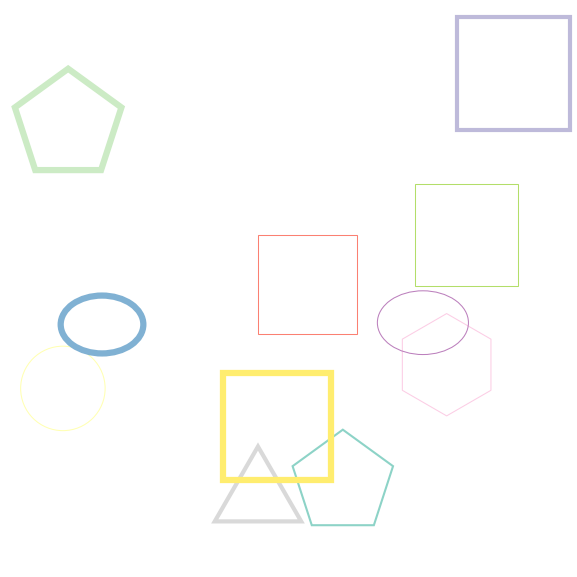[{"shape": "pentagon", "thickness": 1, "radius": 0.46, "center": [0.594, 0.164]}, {"shape": "circle", "thickness": 0.5, "radius": 0.37, "center": [0.109, 0.327]}, {"shape": "square", "thickness": 2, "radius": 0.49, "center": [0.889, 0.872]}, {"shape": "square", "thickness": 0.5, "radius": 0.43, "center": [0.533, 0.506]}, {"shape": "oval", "thickness": 3, "radius": 0.36, "center": [0.177, 0.437]}, {"shape": "square", "thickness": 0.5, "radius": 0.44, "center": [0.808, 0.592]}, {"shape": "hexagon", "thickness": 0.5, "radius": 0.44, "center": [0.773, 0.368]}, {"shape": "triangle", "thickness": 2, "radius": 0.43, "center": [0.447, 0.139]}, {"shape": "oval", "thickness": 0.5, "radius": 0.39, "center": [0.732, 0.44]}, {"shape": "pentagon", "thickness": 3, "radius": 0.48, "center": [0.118, 0.783]}, {"shape": "square", "thickness": 3, "radius": 0.46, "center": [0.48, 0.26]}]